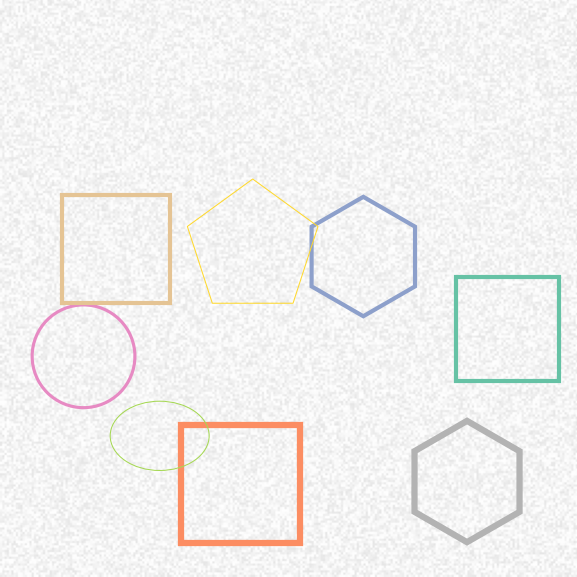[{"shape": "square", "thickness": 2, "radius": 0.45, "center": [0.879, 0.429]}, {"shape": "square", "thickness": 3, "radius": 0.51, "center": [0.417, 0.161]}, {"shape": "hexagon", "thickness": 2, "radius": 0.52, "center": [0.629, 0.555]}, {"shape": "circle", "thickness": 1.5, "radius": 0.44, "center": [0.145, 0.382]}, {"shape": "oval", "thickness": 0.5, "radius": 0.43, "center": [0.276, 0.244]}, {"shape": "pentagon", "thickness": 0.5, "radius": 0.59, "center": [0.438, 0.57]}, {"shape": "square", "thickness": 2, "radius": 0.47, "center": [0.201, 0.568]}, {"shape": "hexagon", "thickness": 3, "radius": 0.53, "center": [0.809, 0.165]}]